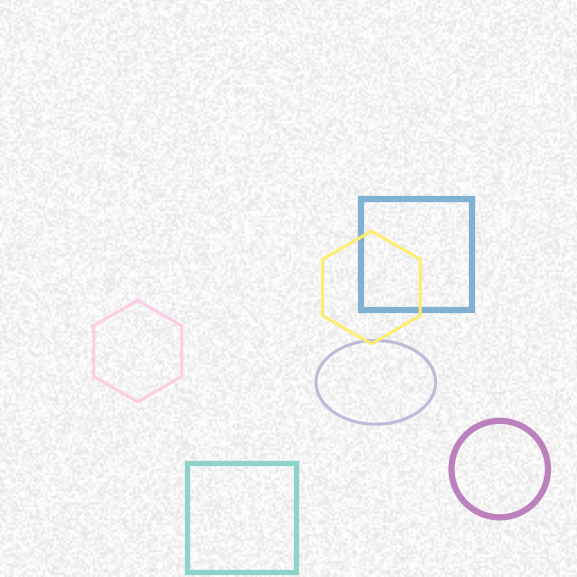[{"shape": "square", "thickness": 2.5, "radius": 0.47, "center": [0.418, 0.103]}, {"shape": "oval", "thickness": 1.5, "radius": 0.52, "center": [0.651, 0.337]}, {"shape": "square", "thickness": 3, "radius": 0.48, "center": [0.721, 0.558]}, {"shape": "hexagon", "thickness": 1.5, "radius": 0.44, "center": [0.238, 0.391]}, {"shape": "circle", "thickness": 3, "radius": 0.42, "center": [0.865, 0.187]}, {"shape": "hexagon", "thickness": 1.5, "radius": 0.49, "center": [0.643, 0.501]}]